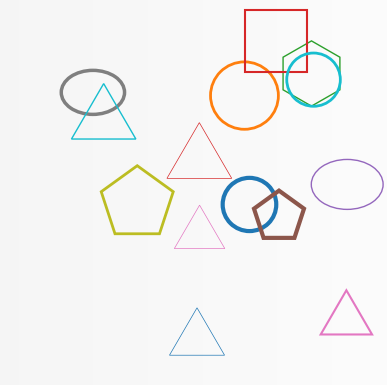[{"shape": "triangle", "thickness": 0.5, "radius": 0.41, "center": [0.508, 0.118]}, {"shape": "circle", "thickness": 3, "radius": 0.35, "center": [0.644, 0.469]}, {"shape": "circle", "thickness": 2, "radius": 0.44, "center": [0.631, 0.752]}, {"shape": "hexagon", "thickness": 1, "radius": 0.42, "center": [0.804, 0.809]}, {"shape": "square", "thickness": 1.5, "radius": 0.4, "center": [0.712, 0.894]}, {"shape": "triangle", "thickness": 0.5, "radius": 0.48, "center": [0.514, 0.585]}, {"shape": "oval", "thickness": 1, "radius": 0.46, "center": [0.896, 0.521]}, {"shape": "pentagon", "thickness": 3, "radius": 0.34, "center": [0.72, 0.437]}, {"shape": "triangle", "thickness": 0.5, "radius": 0.38, "center": [0.515, 0.392]}, {"shape": "triangle", "thickness": 1.5, "radius": 0.38, "center": [0.894, 0.169]}, {"shape": "oval", "thickness": 2.5, "radius": 0.41, "center": [0.24, 0.76]}, {"shape": "pentagon", "thickness": 2, "radius": 0.49, "center": [0.354, 0.472]}, {"shape": "circle", "thickness": 2, "radius": 0.35, "center": [0.809, 0.793]}, {"shape": "triangle", "thickness": 1, "radius": 0.48, "center": [0.268, 0.687]}]